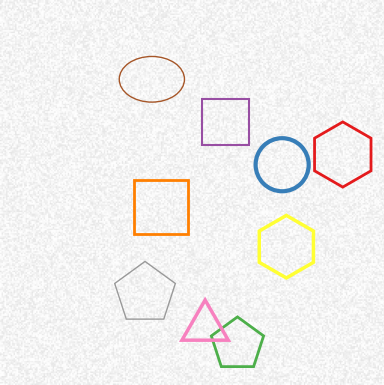[{"shape": "hexagon", "thickness": 2, "radius": 0.42, "center": [0.89, 0.599]}, {"shape": "circle", "thickness": 3, "radius": 0.34, "center": [0.733, 0.572]}, {"shape": "pentagon", "thickness": 2, "radius": 0.36, "center": [0.617, 0.106]}, {"shape": "square", "thickness": 1.5, "radius": 0.3, "center": [0.586, 0.683]}, {"shape": "square", "thickness": 2, "radius": 0.35, "center": [0.419, 0.463]}, {"shape": "hexagon", "thickness": 2.5, "radius": 0.41, "center": [0.744, 0.359]}, {"shape": "oval", "thickness": 1, "radius": 0.42, "center": [0.394, 0.794]}, {"shape": "triangle", "thickness": 2.5, "radius": 0.35, "center": [0.533, 0.151]}, {"shape": "pentagon", "thickness": 1, "radius": 0.41, "center": [0.377, 0.238]}]